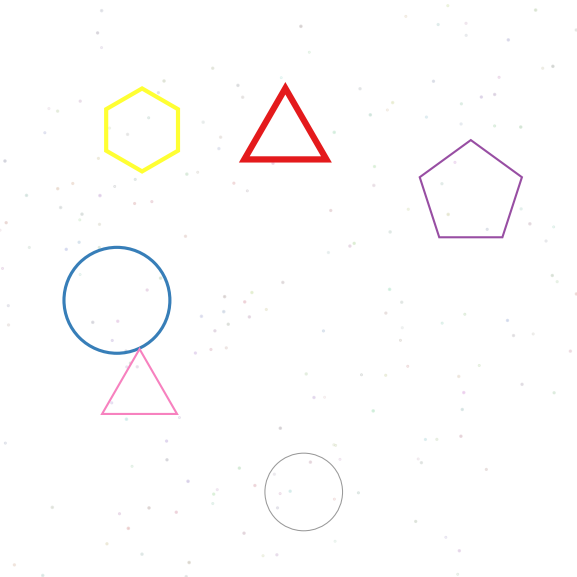[{"shape": "triangle", "thickness": 3, "radius": 0.41, "center": [0.494, 0.764]}, {"shape": "circle", "thickness": 1.5, "radius": 0.46, "center": [0.202, 0.479]}, {"shape": "pentagon", "thickness": 1, "radius": 0.47, "center": [0.815, 0.664]}, {"shape": "hexagon", "thickness": 2, "radius": 0.36, "center": [0.246, 0.774]}, {"shape": "triangle", "thickness": 1, "radius": 0.37, "center": [0.242, 0.32]}, {"shape": "circle", "thickness": 0.5, "radius": 0.34, "center": [0.526, 0.147]}]